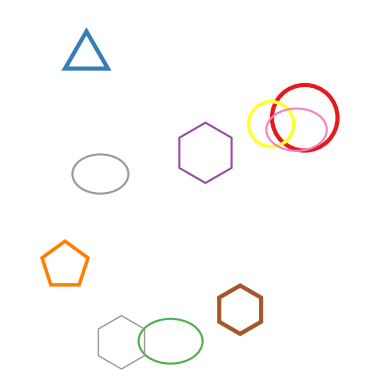[{"shape": "circle", "thickness": 3, "radius": 0.43, "center": [0.792, 0.694]}, {"shape": "triangle", "thickness": 3, "radius": 0.32, "center": [0.225, 0.854]}, {"shape": "oval", "thickness": 1.5, "radius": 0.42, "center": [0.443, 0.114]}, {"shape": "hexagon", "thickness": 1.5, "radius": 0.39, "center": [0.534, 0.603]}, {"shape": "pentagon", "thickness": 2.5, "radius": 0.31, "center": [0.169, 0.311]}, {"shape": "circle", "thickness": 2.5, "radius": 0.29, "center": [0.704, 0.677]}, {"shape": "hexagon", "thickness": 3, "radius": 0.31, "center": [0.624, 0.196]}, {"shape": "oval", "thickness": 1.5, "radius": 0.39, "center": [0.77, 0.663]}, {"shape": "hexagon", "thickness": 1, "radius": 0.35, "center": [0.315, 0.111]}, {"shape": "oval", "thickness": 1.5, "radius": 0.36, "center": [0.261, 0.548]}]